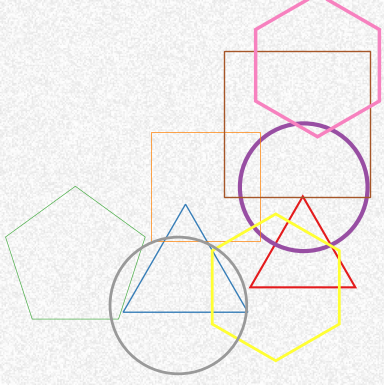[{"shape": "triangle", "thickness": 1.5, "radius": 0.79, "center": [0.787, 0.332]}, {"shape": "triangle", "thickness": 1, "radius": 0.94, "center": [0.482, 0.283]}, {"shape": "pentagon", "thickness": 0.5, "radius": 0.95, "center": [0.196, 0.326]}, {"shape": "circle", "thickness": 3, "radius": 0.83, "center": [0.789, 0.514]}, {"shape": "square", "thickness": 0.5, "radius": 0.7, "center": [0.534, 0.515]}, {"shape": "hexagon", "thickness": 2, "radius": 0.95, "center": [0.716, 0.254]}, {"shape": "square", "thickness": 1, "radius": 0.95, "center": [0.771, 0.678]}, {"shape": "hexagon", "thickness": 2.5, "radius": 0.93, "center": [0.825, 0.83]}, {"shape": "circle", "thickness": 2, "radius": 0.89, "center": [0.463, 0.207]}]